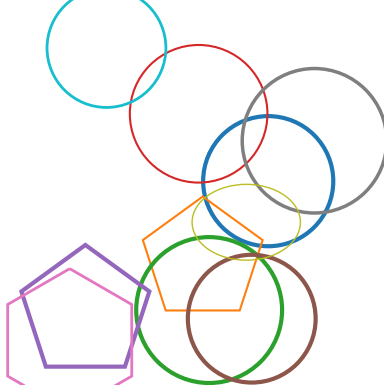[{"shape": "circle", "thickness": 3, "radius": 0.84, "center": [0.697, 0.529]}, {"shape": "pentagon", "thickness": 1.5, "radius": 0.82, "center": [0.527, 0.326]}, {"shape": "circle", "thickness": 3, "radius": 0.95, "center": [0.543, 0.195]}, {"shape": "circle", "thickness": 1.5, "radius": 0.89, "center": [0.516, 0.704]}, {"shape": "pentagon", "thickness": 3, "radius": 0.87, "center": [0.222, 0.189]}, {"shape": "circle", "thickness": 3, "radius": 0.83, "center": [0.654, 0.172]}, {"shape": "hexagon", "thickness": 2, "radius": 0.93, "center": [0.181, 0.116]}, {"shape": "circle", "thickness": 2.5, "radius": 0.94, "center": [0.817, 0.634]}, {"shape": "oval", "thickness": 1, "radius": 0.7, "center": [0.64, 0.423]}, {"shape": "circle", "thickness": 2, "radius": 0.77, "center": [0.277, 0.875]}]